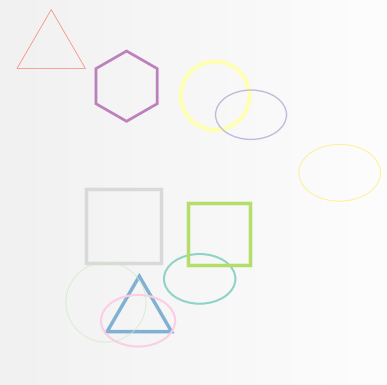[{"shape": "oval", "thickness": 1.5, "radius": 0.46, "center": [0.515, 0.276]}, {"shape": "circle", "thickness": 3, "radius": 0.44, "center": [0.555, 0.751]}, {"shape": "oval", "thickness": 1, "radius": 0.46, "center": [0.648, 0.702]}, {"shape": "triangle", "thickness": 0.5, "radius": 0.51, "center": [0.132, 0.873]}, {"shape": "triangle", "thickness": 2.5, "radius": 0.48, "center": [0.36, 0.187]}, {"shape": "square", "thickness": 2.5, "radius": 0.4, "center": [0.565, 0.391]}, {"shape": "oval", "thickness": 1.5, "radius": 0.48, "center": [0.356, 0.167]}, {"shape": "square", "thickness": 2.5, "radius": 0.48, "center": [0.318, 0.413]}, {"shape": "hexagon", "thickness": 2, "radius": 0.46, "center": [0.327, 0.776]}, {"shape": "circle", "thickness": 0.5, "radius": 0.52, "center": [0.273, 0.215]}, {"shape": "oval", "thickness": 0.5, "radius": 0.53, "center": [0.877, 0.551]}]